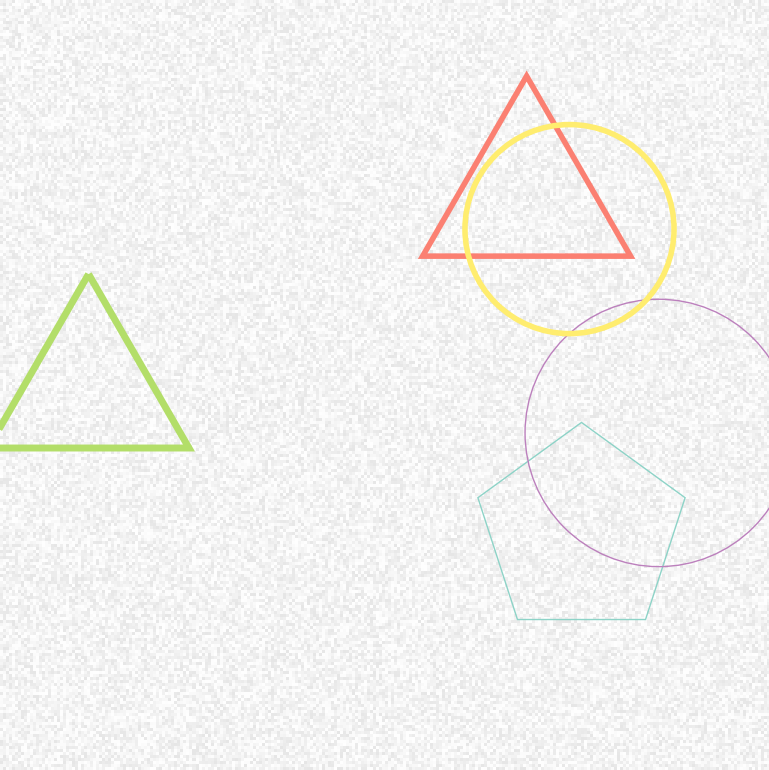[{"shape": "pentagon", "thickness": 0.5, "radius": 0.71, "center": [0.755, 0.31]}, {"shape": "triangle", "thickness": 2, "radius": 0.78, "center": [0.684, 0.745]}, {"shape": "triangle", "thickness": 2.5, "radius": 0.75, "center": [0.115, 0.493]}, {"shape": "circle", "thickness": 0.5, "radius": 0.87, "center": [0.856, 0.438]}, {"shape": "circle", "thickness": 2, "radius": 0.68, "center": [0.74, 0.702]}]